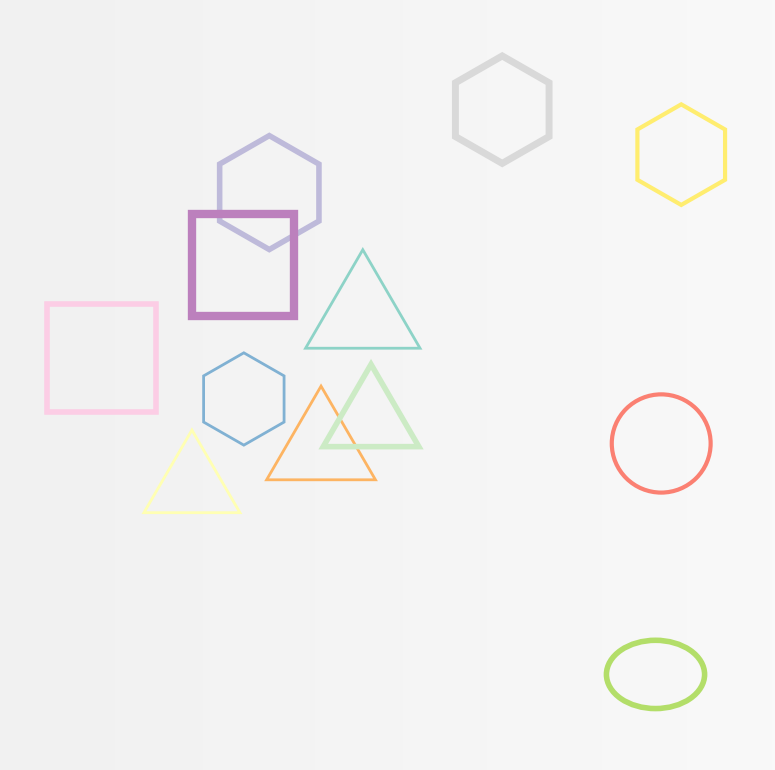[{"shape": "triangle", "thickness": 1, "radius": 0.43, "center": [0.468, 0.59]}, {"shape": "triangle", "thickness": 1, "radius": 0.36, "center": [0.248, 0.37]}, {"shape": "hexagon", "thickness": 2, "radius": 0.37, "center": [0.347, 0.75]}, {"shape": "circle", "thickness": 1.5, "radius": 0.32, "center": [0.853, 0.424]}, {"shape": "hexagon", "thickness": 1, "radius": 0.3, "center": [0.315, 0.482]}, {"shape": "triangle", "thickness": 1, "radius": 0.41, "center": [0.414, 0.417]}, {"shape": "oval", "thickness": 2, "radius": 0.32, "center": [0.846, 0.124]}, {"shape": "square", "thickness": 2, "radius": 0.35, "center": [0.131, 0.535]}, {"shape": "hexagon", "thickness": 2.5, "radius": 0.35, "center": [0.648, 0.858]}, {"shape": "square", "thickness": 3, "radius": 0.33, "center": [0.313, 0.656]}, {"shape": "triangle", "thickness": 2, "radius": 0.36, "center": [0.479, 0.456]}, {"shape": "hexagon", "thickness": 1.5, "radius": 0.33, "center": [0.879, 0.799]}]